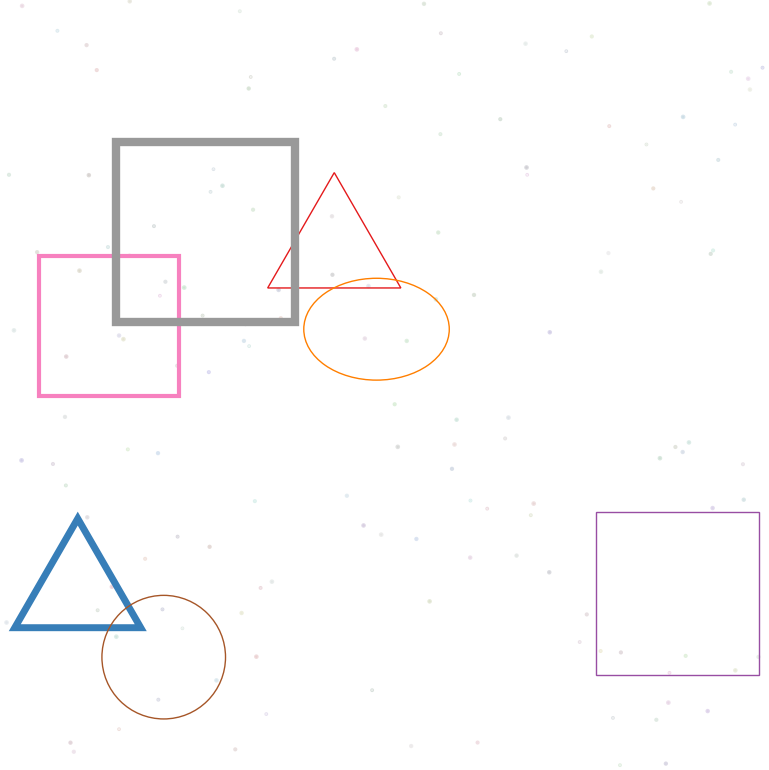[{"shape": "triangle", "thickness": 0.5, "radius": 0.5, "center": [0.434, 0.676]}, {"shape": "triangle", "thickness": 2.5, "radius": 0.47, "center": [0.101, 0.232]}, {"shape": "square", "thickness": 0.5, "radius": 0.53, "center": [0.879, 0.229]}, {"shape": "oval", "thickness": 0.5, "radius": 0.47, "center": [0.489, 0.572]}, {"shape": "circle", "thickness": 0.5, "radius": 0.4, "center": [0.213, 0.147]}, {"shape": "square", "thickness": 1.5, "radius": 0.45, "center": [0.142, 0.577]}, {"shape": "square", "thickness": 3, "radius": 0.58, "center": [0.267, 0.699]}]